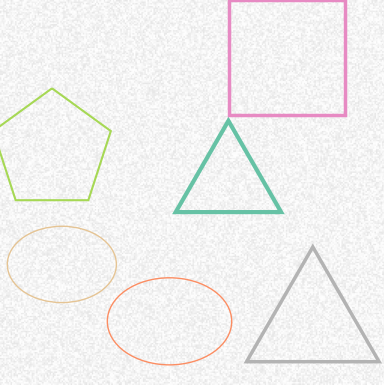[{"shape": "triangle", "thickness": 3, "radius": 0.79, "center": [0.593, 0.528]}, {"shape": "oval", "thickness": 1, "radius": 0.81, "center": [0.44, 0.165]}, {"shape": "square", "thickness": 2.5, "radius": 0.75, "center": [0.745, 0.851]}, {"shape": "pentagon", "thickness": 1.5, "radius": 0.8, "center": [0.135, 0.61]}, {"shape": "oval", "thickness": 1, "radius": 0.71, "center": [0.161, 0.313]}, {"shape": "triangle", "thickness": 2.5, "radius": 0.99, "center": [0.813, 0.16]}]